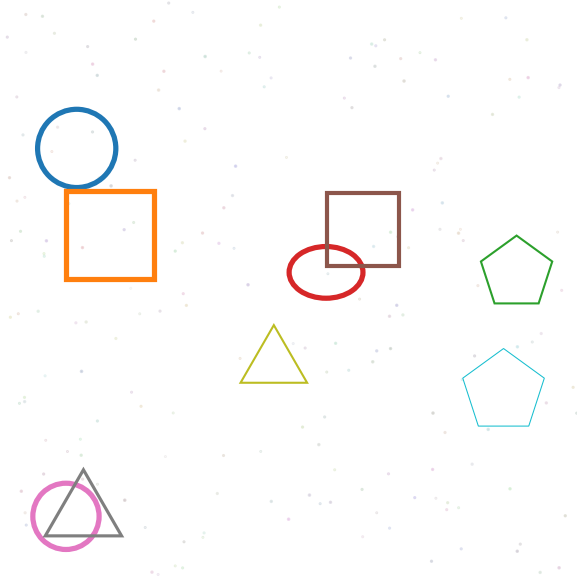[{"shape": "circle", "thickness": 2.5, "radius": 0.34, "center": [0.133, 0.742]}, {"shape": "square", "thickness": 2.5, "radius": 0.38, "center": [0.191, 0.592]}, {"shape": "pentagon", "thickness": 1, "radius": 0.32, "center": [0.895, 0.526]}, {"shape": "oval", "thickness": 2.5, "radius": 0.32, "center": [0.565, 0.527]}, {"shape": "square", "thickness": 2, "radius": 0.31, "center": [0.629, 0.602]}, {"shape": "circle", "thickness": 2.5, "radius": 0.29, "center": [0.114, 0.105]}, {"shape": "triangle", "thickness": 1.5, "radius": 0.38, "center": [0.144, 0.109]}, {"shape": "triangle", "thickness": 1, "radius": 0.33, "center": [0.474, 0.37]}, {"shape": "pentagon", "thickness": 0.5, "radius": 0.37, "center": [0.872, 0.321]}]